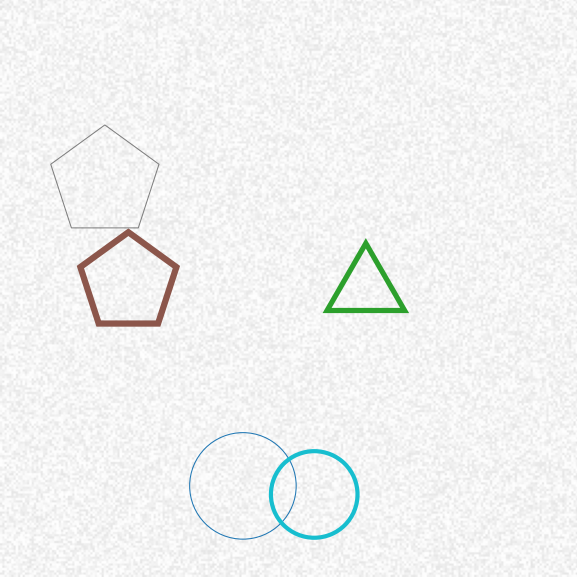[{"shape": "circle", "thickness": 0.5, "radius": 0.46, "center": [0.421, 0.158]}, {"shape": "triangle", "thickness": 2.5, "radius": 0.39, "center": [0.633, 0.5]}, {"shape": "pentagon", "thickness": 3, "radius": 0.44, "center": [0.222, 0.51]}, {"shape": "pentagon", "thickness": 0.5, "radius": 0.49, "center": [0.182, 0.684]}, {"shape": "circle", "thickness": 2, "radius": 0.37, "center": [0.544, 0.143]}]